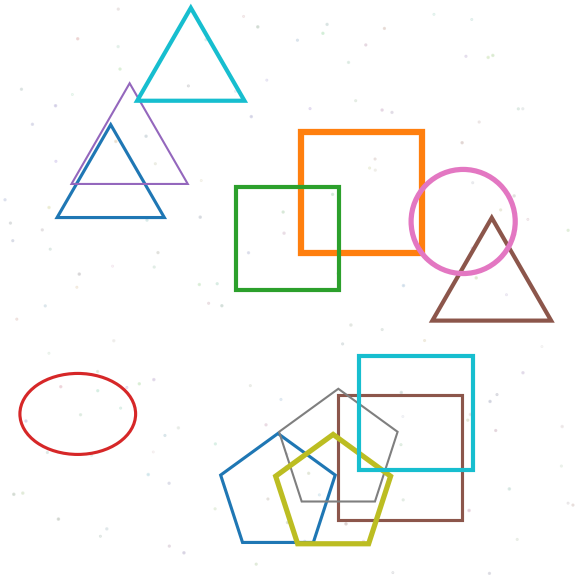[{"shape": "pentagon", "thickness": 1.5, "radius": 0.52, "center": [0.481, 0.144]}, {"shape": "triangle", "thickness": 1.5, "radius": 0.54, "center": [0.192, 0.676]}, {"shape": "square", "thickness": 3, "radius": 0.53, "center": [0.626, 0.666]}, {"shape": "square", "thickness": 2, "radius": 0.44, "center": [0.498, 0.586]}, {"shape": "oval", "thickness": 1.5, "radius": 0.5, "center": [0.135, 0.282]}, {"shape": "triangle", "thickness": 1, "radius": 0.58, "center": [0.224, 0.739]}, {"shape": "square", "thickness": 1.5, "radius": 0.54, "center": [0.692, 0.207]}, {"shape": "triangle", "thickness": 2, "radius": 0.59, "center": [0.852, 0.503]}, {"shape": "circle", "thickness": 2.5, "radius": 0.45, "center": [0.802, 0.616]}, {"shape": "pentagon", "thickness": 1, "radius": 0.54, "center": [0.586, 0.218]}, {"shape": "pentagon", "thickness": 2.5, "radius": 0.52, "center": [0.577, 0.142]}, {"shape": "square", "thickness": 2, "radius": 0.49, "center": [0.72, 0.284]}, {"shape": "triangle", "thickness": 2, "radius": 0.54, "center": [0.33, 0.878]}]